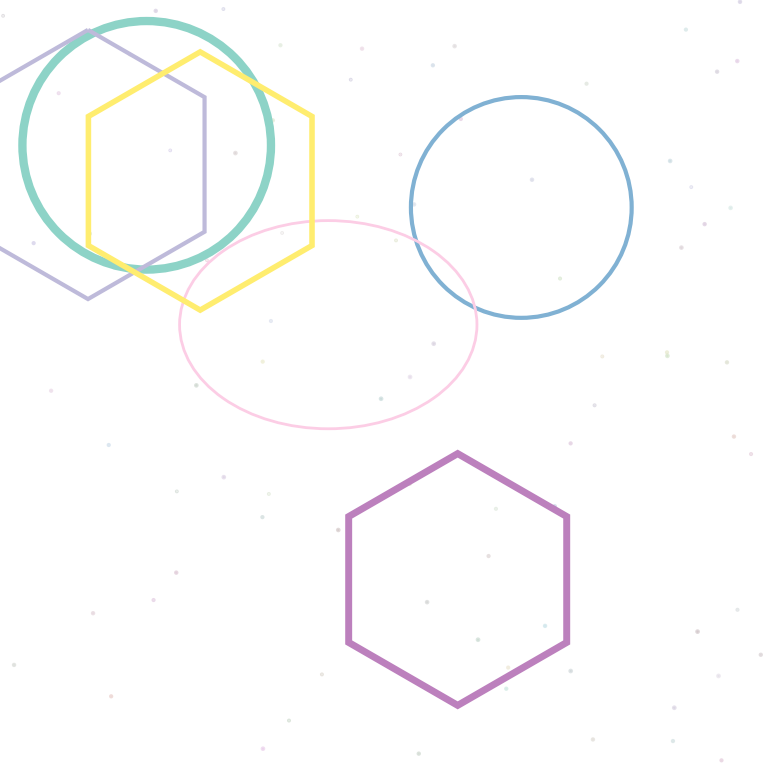[{"shape": "circle", "thickness": 3, "radius": 0.81, "center": [0.191, 0.811]}, {"shape": "hexagon", "thickness": 1.5, "radius": 0.87, "center": [0.114, 0.786]}, {"shape": "circle", "thickness": 1.5, "radius": 0.72, "center": [0.677, 0.731]}, {"shape": "oval", "thickness": 1, "radius": 0.97, "center": [0.426, 0.578]}, {"shape": "hexagon", "thickness": 2.5, "radius": 0.82, "center": [0.594, 0.247]}, {"shape": "hexagon", "thickness": 2, "radius": 0.84, "center": [0.26, 0.765]}]